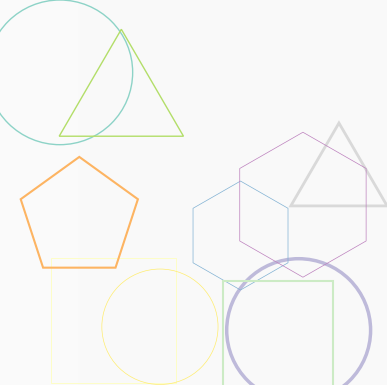[{"shape": "circle", "thickness": 1, "radius": 0.94, "center": [0.154, 0.812]}, {"shape": "square", "thickness": 0.5, "radius": 0.81, "center": [0.293, 0.168]}, {"shape": "circle", "thickness": 2.5, "radius": 0.93, "center": [0.771, 0.142]}, {"shape": "hexagon", "thickness": 0.5, "radius": 0.71, "center": [0.621, 0.388]}, {"shape": "pentagon", "thickness": 1.5, "radius": 0.8, "center": [0.205, 0.433]}, {"shape": "triangle", "thickness": 1, "radius": 0.93, "center": [0.313, 0.739]}, {"shape": "triangle", "thickness": 2, "radius": 0.72, "center": [0.875, 0.537]}, {"shape": "hexagon", "thickness": 0.5, "radius": 0.94, "center": [0.782, 0.468]}, {"shape": "square", "thickness": 1.5, "radius": 0.71, "center": [0.718, 0.129]}, {"shape": "circle", "thickness": 0.5, "radius": 0.75, "center": [0.413, 0.151]}]